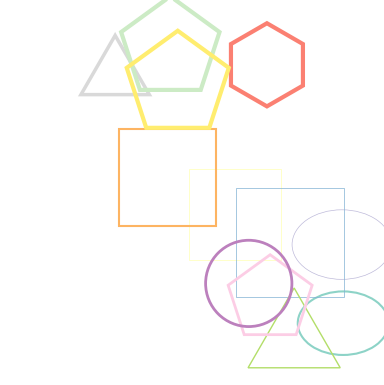[{"shape": "oval", "thickness": 1.5, "radius": 0.59, "center": [0.891, 0.161]}, {"shape": "square", "thickness": 0.5, "radius": 0.59, "center": [0.611, 0.443]}, {"shape": "oval", "thickness": 0.5, "radius": 0.65, "center": [0.888, 0.365]}, {"shape": "hexagon", "thickness": 3, "radius": 0.54, "center": [0.693, 0.832]}, {"shape": "square", "thickness": 0.5, "radius": 0.71, "center": [0.753, 0.371]}, {"shape": "square", "thickness": 1.5, "radius": 0.63, "center": [0.435, 0.539]}, {"shape": "triangle", "thickness": 1, "radius": 0.69, "center": [0.764, 0.114]}, {"shape": "pentagon", "thickness": 2, "radius": 0.57, "center": [0.702, 0.224]}, {"shape": "triangle", "thickness": 2.5, "radius": 0.51, "center": [0.299, 0.805]}, {"shape": "circle", "thickness": 2, "radius": 0.56, "center": [0.646, 0.264]}, {"shape": "pentagon", "thickness": 3, "radius": 0.67, "center": [0.442, 0.875]}, {"shape": "pentagon", "thickness": 3, "radius": 0.7, "center": [0.462, 0.781]}]